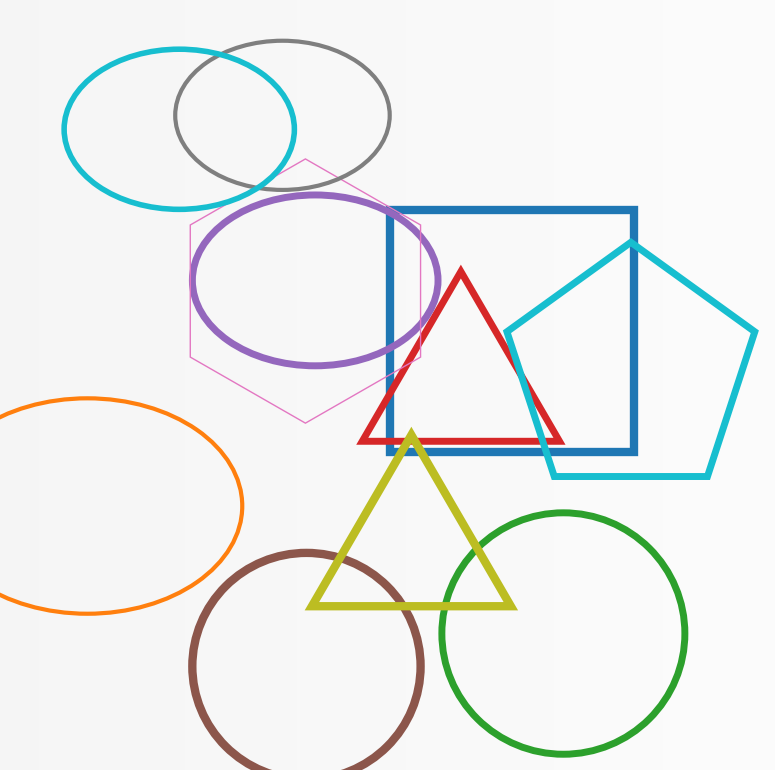[{"shape": "square", "thickness": 3, "radius": 0.79, "center": [0.661, 0.57]}, {"shape": "oval", "thickness": 1.5, "radius": 1.0, "center": [0.113, 0.343]}, {"shape": "circle", "thickness": 2.5, "radius": 0.78, "center": [0.727, 0.177]}, {"shape": "triangle", "thickness": 2.5, "radius": 0.73, "center": [0.595, 0.5]}, {"shape": "oval", "thickness": 2.5, "radius": 0.79, "center": [0.407, 0.636]}, {"shape": "circle", "thickness": 3, "radius": 0.74, "center": [0.395, 0.135]}, {"shape": "hexagon", "thickness": 0.5, "radius": 0.86, "center": [0.394, 0.622]}, {"shape": "oval", "thickness": 1.5, "radius": 0.69, "center": [0.364, 0.85]}, {"shape": "triangle", "thickness": 3, "radius": 0.74, "center": [0.531, 0.287]}, {"shape": "pentagon", "thickness": 2.5, "radius": 0.84, "center": [0.814, 0.517]}, {"shape": "oval", "thickness": 2, "radius": 0.74, "center": [0.231, 0.832]}]